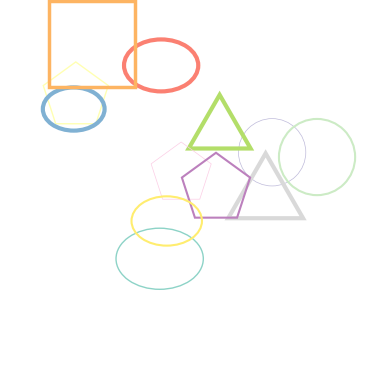[{"shape": "oval", "thickness": 1, "radius": 0.57, "center": [0.415, 0.328]}, {"shape": "pentagon", "thickness": 1, "radius": 0.44, "center": [0.197, 0.75]}, {"shape": "circle", "thickness": 0.5, "radius": 0.44, "center": [0.707, 0.604]}, {"shape": "oval", "thickness": 3, "radius": 0.48, "center": [0.419, 0.83]}, {"shape": "oval", "thickness": 3, "radius": 0.4, "center": [0.191, 0.717]}, {"shape": "square", "thickness": 2.5, "radius": 0.56, "center": [0.24, 0.885]}, {"shape": "triangle", "thickness": 3, "radius": 0.46, "center": [0.57, 0.661]}, {"shape": "pentagon", "thickness": 0.5, "radius": 0.41, "center": [0.471, 0.549]}, {"shape": "triangle", "thickness": 3, "radius": 0.56, "center": [0.69, 0.489]}, {"shape": "pentagon", "thickness": 1.5, "radius": 0.47, "center": [0.561, 0.51]}, {"shape": "circle", "thickness": 1.5, "radius": 0.49, "center": [0.823, 0.592]}, {"shape": "oval", "thickness": 1.5, "radius": 0.46, "center": [0.433, 0.426]}]